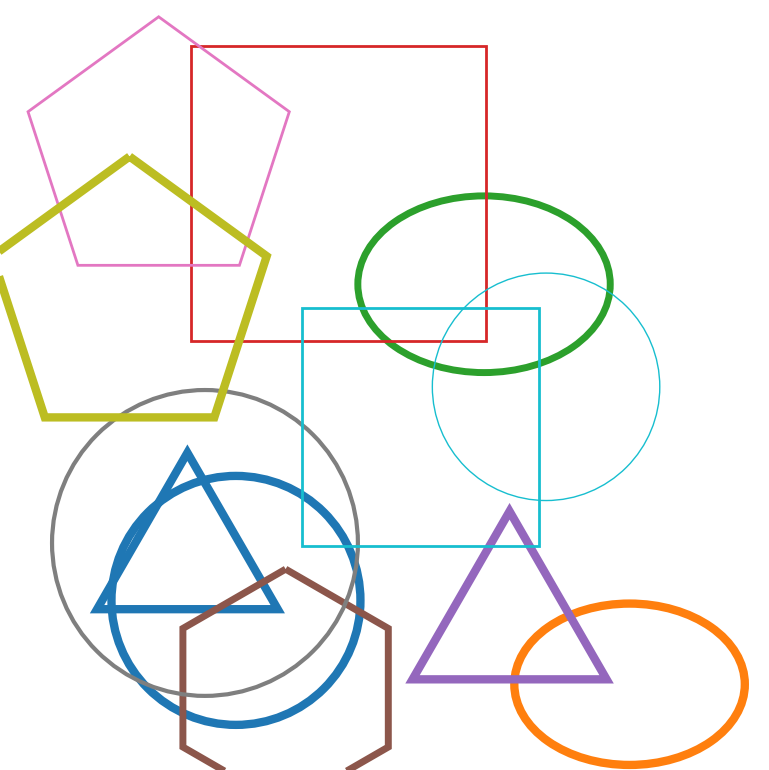[{"shape": "triangle", "thickness": 3, "radius": 0.68, "center": [0.243, 0.277]}, {"shape": "circle", "thickness": 3, "radius": 0.81, "center": [0.306, 0.22]}, {"shape": "oval", "thickness": 3, "radius": 0.75, "center": [0.818, 0.111]}, {"shape": "oval", "thickness": 2.5, "radius": 0.82, "center": [0.629, 0.631]}, {"shape": "square", "thickness": 1, "radius": 0.96, "center": [0.44, 0.749]}, {"shape": "triangle", "thickness": 3, "radius": 0.73, "center": [0.662, 0.19]}, {"shape": "hexagon", "thickness": 2.5, "radius": 0.77, "center": [0.371, 0.107]}, {"shape": "pentagon", "thickness": 1, "radius": 0.89, "center": [0.206, 0.8]}, {"shape": "circle", "thickness": 1.5, "radius": 0.99, "center": [0.266, 0.295]}, {"shape": "pentagon", "thickness": 3, "radius": 0.94, "center": [0.168, 0.609]}, {"shape": "circle", "thickness": 0.5, "radius": 0.74, "center": [0.709, 0.498]}, {"shape": "square", "thickness": 1, "radius": 0.77, "center": [0.546, 0.445]}]